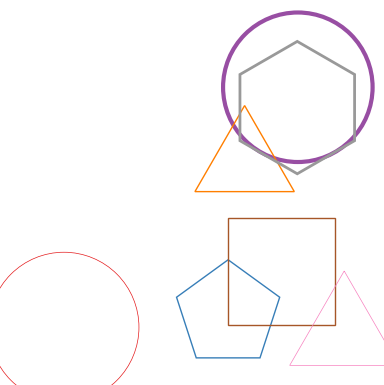[{"shape": "circle", "thickness": 0.5, "radius": 0.97, "center": [0.166, 0.15]}, {"shape": "pentagon", "thickness": 1, "radius": 0.7, "center": [0.593, 0.184]}, {"shape": "circle", "thickness": 3, "radius": 0.97, "center": [0.774, 0.773]}, {"shape": "triangle", "thickness": 1, "radius": 0.75, "center": [0.635, 0.577]}, {"shape": "square", "thickness": 1, "radius": 0.7, "center": [0.731, 0.294]}, {"shape": "triangle", "thickness": 0.5, "radius": 0.82, "center": [0.894, 0.133]}, {"shape": "hexagon", "thickness": 2, "radius": 0.86, "center": [0.772, 0.721]}]